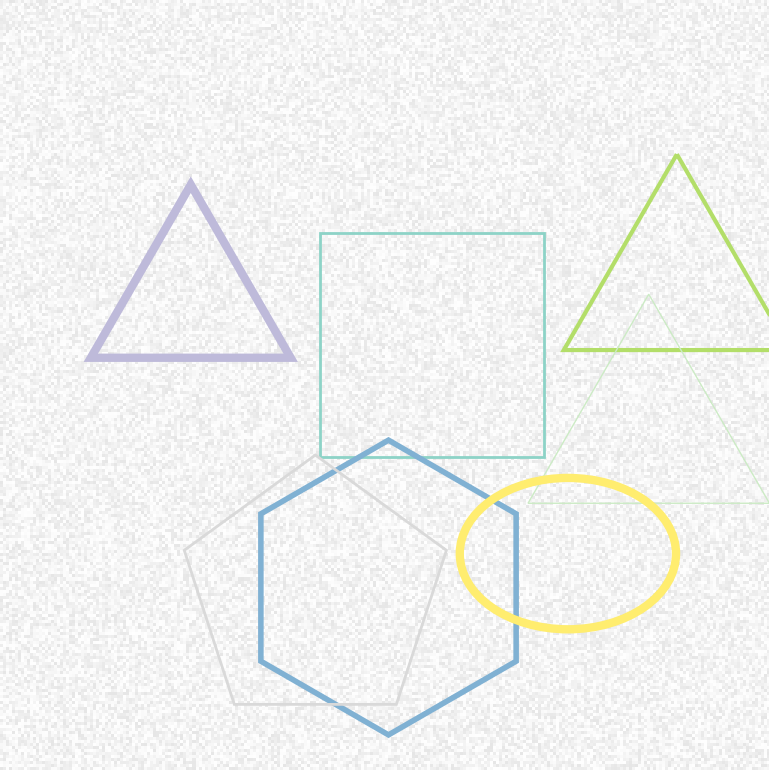[{"shape": "square", "thickness": 1, "radius": 0.73, "center": [0.562, 0.551]}, {"shape": "triangle", "thickness": 3, "radius": 0.75, "center": [0.248, 0.61]}, {"shape": "hexagon", "thickness": 2, "radius": 0.96, "center": [0.505, 0.237]}, {"shape": "triangle", "thickness": 1.5, "radius": 0.85, "center": [0.879, 0.63]}, {"shape": "pentagon", "thickness": 1, "radius": 0.89, "center": [0.41, 0.23]}, {"shape": "triangle", "thickness": 0.5, "radius": 0.9, "center": [0.843, 0.437]}, {"shape": "oval", "thickness": 3, "radius": 0.7, "center": [0.738, 0.281]}]